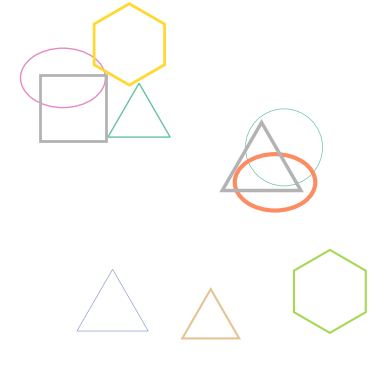[{"shape": "triangle", "thickness": 1, "radius": 0.47, "center": [0.361, 0.691]}, {"shape": "circle", "thickness": 0.5, "radius": 0.5, "center": [0.738, 0.617]}, {"shape": "oval", "thickness": 3, "radius": 0.52, "center": [0.714, 0.526]}, {"shape": "triangle", "thickness": 0.5, "radius": 0.53, "center": [0.292, 0.194]}, {"shape": "oval", "thickness": 1, "radius": 0.55, "center": [0.164, 0.798]}, {"shape": "hexagon", "thickness": 1.5, "radius": 0.54, "center": [0.857, 0.243]}, {"shape": "hexagon", "thickness": 2, "radius": 0.53, "center": [0.336, 0.885]}, {"shape": "triangle", "thickness": 1.5, "radius": 0.43, "center": [0.547, 0.164]}, {"shape": "square", "thickness": 2, "radius": 0.43, "center": [0.19, 0.72]}, {"shape": "triangle", "thickness": 2.5, "radius": 0.59, "center": [0.679, 0.564]}]